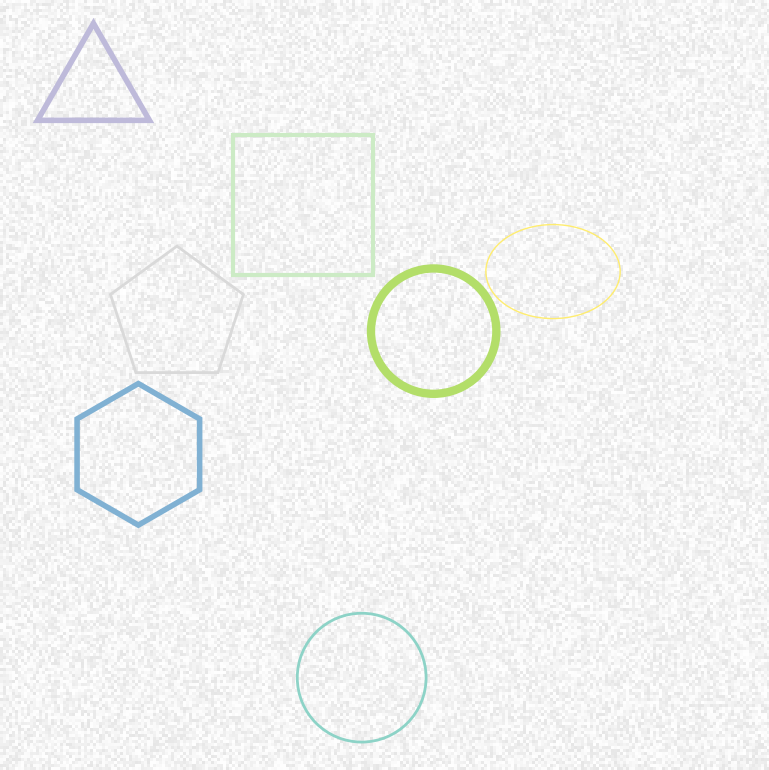[{"shape": "circle", "thickness": 1, "radius": 0.42, "center": [0.47, 0.12]}, {"shape": "triangle", "thickness": 2, "radius": 0.42, "center": [0.121, 0.886]}, {"shape": "hexagon", "thickness": 2, "radius": 0.46, "center": [0.18, 0.41]}, {"shape": "circle", "thickness": 3, "radius": 0.41, "center": [0.563, 0.57]}, {"shape": "pentagon", "thickness": 1, "radius": 0.45, "center": [0.23, 0.59]}, {"shape": "square", "thickness": 1.5, "radius": 0.45, "center": [0.394, 0.734]}, {"shape": "oval", "thickness": 0.5, "radius": 0.44, "center": [0.718, 0.647]}]